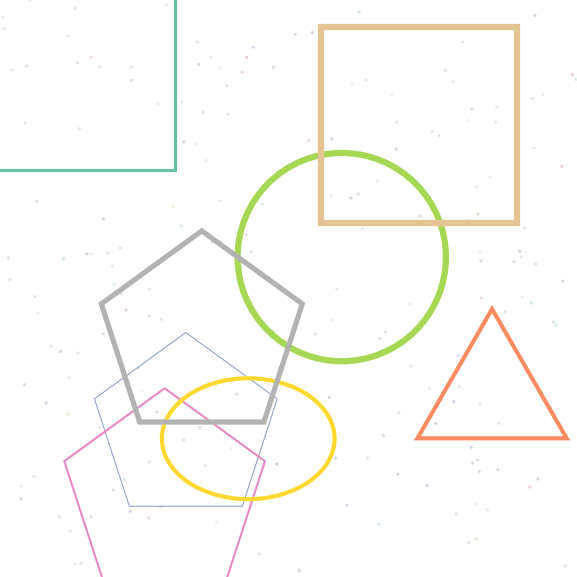[{"shape": "square", "thickness": 1.5, "radius": 0.76, "center": [0.15, 0.857]}, {"shape": "triangle", "thickness": 2, "radius": 0.75, "center": [0.852, 0.315]}, {"shape": "pentagon", "thickness": 0.5, "radius": 0.83, "center": [0.322, 0.257]}, {"shape": "pentagon", "thickness": 1, "radius": 0.91, "center": [0.285, 0.144]}, {"shape": "circle", "thickness": 3, "radius": 0.9, "center": [0.592, 0.554]}, {"shape": "oval", "thickness": 2, "radius": 0.75, "center": [0.43, 0.239]}, {"shape": "square", "thickness": 3, "radius": 0.85, "center": [0.725, 0.783]}, {"shape": "pentagon", "thickness": 2.5, "radius": 0.91, "center": [0.349, 0.416]}]